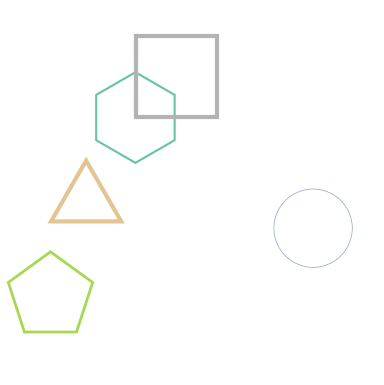[{"shape": "hexagon", "thickness": 1.5, "radius": 0.59, "center": [0.352, 0.695]}, {"shape": "circle", "thickness": 0.5, "radius": 0.51, "center": [0.813, 0.407]}, {"shape": "pentagon", "thickness": 2, "radius": 0.58, "center": [0.131, 0.231]}, {"shape": "triangle", "thickness": 3, "radius": 0.53, "center": [0.224, 0.477]}, {"shape": "square", "thickness": 3, "radius": 0.53, "center": [0.458, 0.802]}]